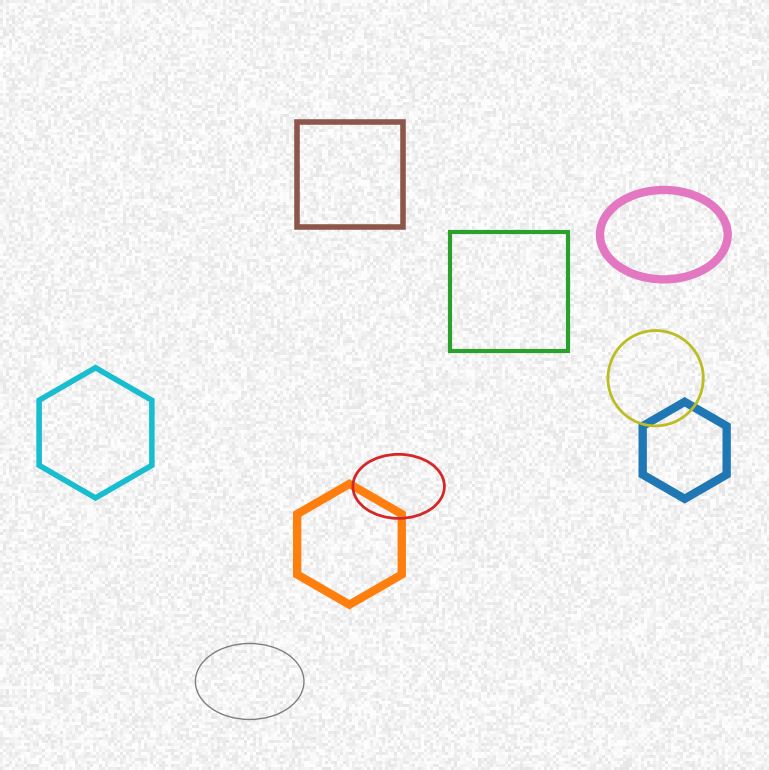[{"shape": "hexagon", "thickness": 3, "radius": 0.31, "center": [0.889, 0.415]}, {"shape": "hexagon", "thickness": 3, "radius": 0.39, "center": [0.454, 0.293]}, {"shape": "square", "thickness": 1.5, "radius": 0.38, "center": [0.661, 0.622]}, {"shape": "oval", "thickness": 1, "radius": 0.3, "center": [0.518, 0.368]}, {"shape": "square", "thickness": 2, "radius": 0.34, "center": [0.455, 0.774]}, {"shape": "oval", "thickness": 3, "radius": 0.41, "center": [0.862, 0.695]}, {"shape": "oval", "thickness": 0.5, "radius": 0.35, "center": [0.324, 0.115]}, {"shape": "circle", "thickness": 1, "radius": 0.31, "center": [0.851, 0.509]}, {"shape": "hexagon", "thickness": 2, "radius": 0.42, "center": [0.124, 0.438]}]